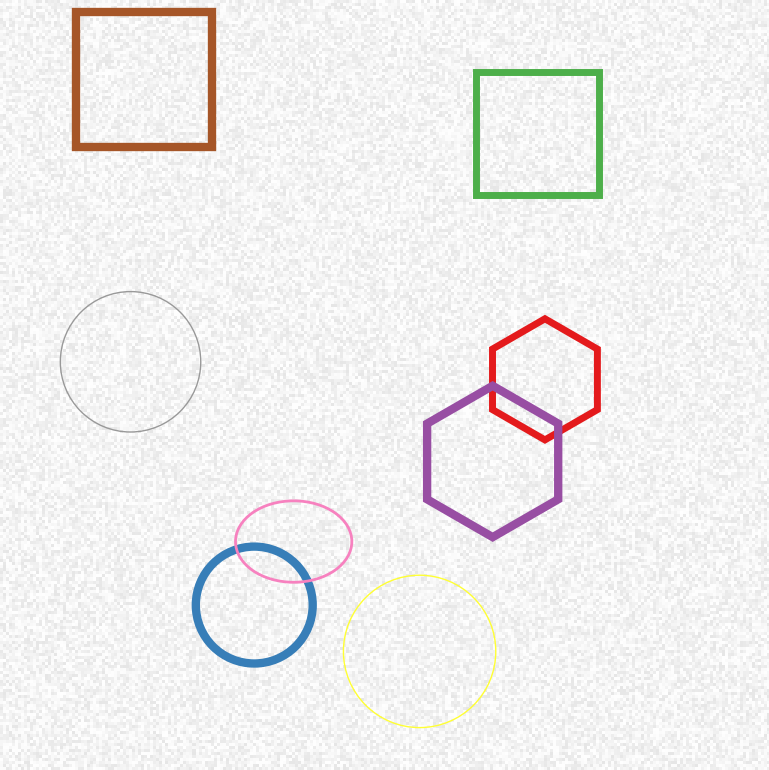[{"shape": "hexagon", "thickness": 2.5, "radius": 0.39, "center": [0.708, 0.507]}, {"shape": "circle", "thickness": 3, "radius": 0.38, "center": [0.33, 0.214]}, {"shape": "square", "thickness": 2.5, "radius": 0.4, "center": [0.698, 0.826]}, {"shape": "hexagon", "thickness": 3, "radius": 0.49, "center": [0.64, 0.401]}, {"shape": "circle", "thickness": 0.5, "radius": 0.49, "center": [0.545, 0.154]}, {"shape": "square", "thickness": 3, "radius": 0.44, "center": [0.187, 0.896]}, {"shape": "oval", "thickness": 1, "radius": 0.38, "center": [0.381, 0.297]}, {"shape": "circle", "thickness": 0.5, "radius": 0.46, "center": [0.17, 0.53]}]